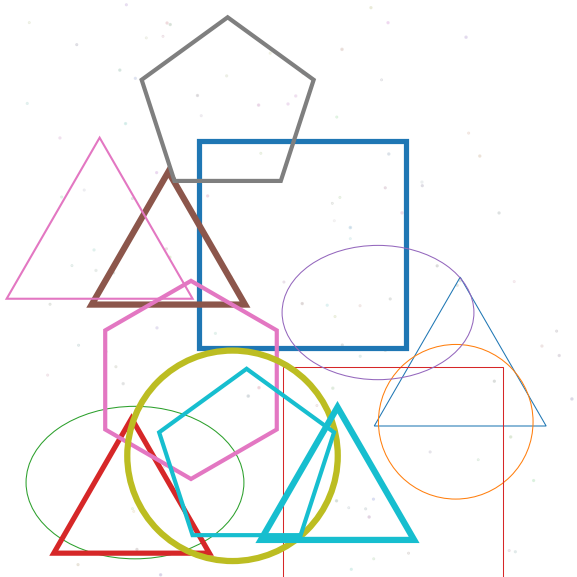[{"shape": "triangle", "thickness": 0.5, "radius": 0.86, "center": [0.797, 0.347]}, {"shape": "square", "thickness": 2.5, "radius": 0.89, "center": [0.524, 0.576]}, {"shape": "circle", "thickness": 0.5, "radius": 0.67, "center": [0.789, 0.269]}, {"shape": "oval", "thickness": 0.5, "radius": 0.94, "center": [0.234, 0.164]}, {"shape": "square", "thickness": 0.5, "radius": 0.95, "center": [0.68, 0.173]}, {"shape": "triangle", "thickness": 2.5, "radius": 0.78, "center": [0.228, 0.119]}, {"shape": "oval", "thickness": 0.5, "radius": 0.83, "center": [0.655, 0.458]}, {"shape": "triangle", "thickness": 3, "radius": 0.77, "center": [0.292, 0.548]}, {"shape": "hexagon", "thickness": 2, "radius": 0.86, "center": [0.331, 0.341]}, {"shape": "triangle", "thickness": 1, "radius": 0.93, "center": [0.173, 0.575]}, {"shape": "pentagon", "thickness": 2, "radius": 0.78, "center": [0.394, 0.813]}, {"shape": "circle", "thickness": 3, "radius": 0.91, "center": [0.403, 0.21]}, {"shape": "pentagon", "thickness": 2, "radius": 0.8, "center": [0.427, 0.201]}, {"shape": "triangle", "thickness": 3, "radius": 0.77, "center": [0.584, 0.141]}]